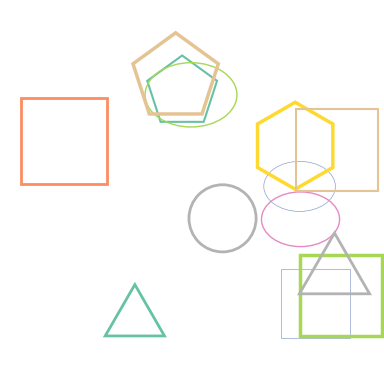[{"shape": "triangle", "thickness": 2, "radius": 0.44, "center": [0.35, 0.172]}, {"shape": "pentagon", "thickness": 1.5, "radius": 0.48, "center": [0.473, 0.761]}, {"shape": "square", "thickness": 2, "radius": 0.56, "center": [0.167, 0.634]}, {"shape": "oval", "thickness": 0.5, "radius": 0.46, "center": [0.778, 0.516]}, {"shape": "square", "thickness": 0.5, "radius": 0.45, "center": [0.819, 0.212]}, {"shape": "oval", "thickness": 1, "radius": 0.51, "center": [0.781, 0.43]}, {"shape": "square", "thickness": 2.5, "radius": 0.53, "center": [0.885, 0.232]}, {"shape": "oval", "thickness": 1, "radius": 0.6, "center": [0.496, 0.754]}, {"shape": "hexagon", "thickness": 2.5, "radius": 0.56, "center": [0.767, 0.621]}, {"shape": "square", "thickness": 1.5, "radius": 0.53, "center": [0.876, 0.61]}, {"shape": "pentagon", "thickness": 2.5, "radius": 0.58, "center": [0.456, 0.798]}, {"shape": "circle", "thickness": 2, "radius": 0.44, "center": [0.578, 0.433]}, {"shape": "triangle", "thickness": 2, "radius": 0.53, "center": [0.869, 0.289]}]